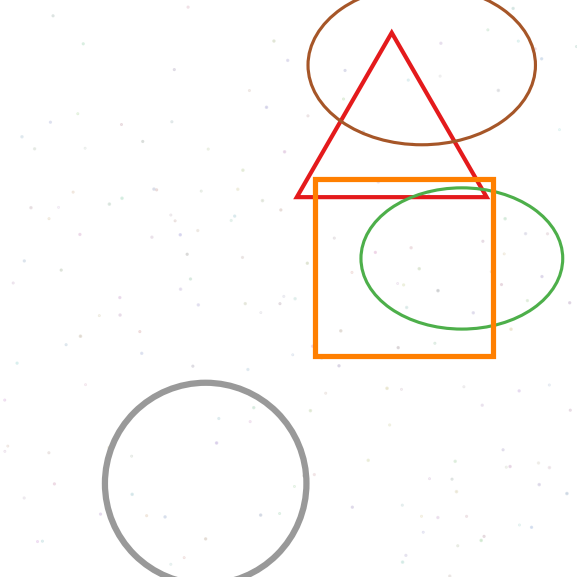[{"shape": "triangle", "thickness": 2, "radius": 0.95, "center": [0.678, 0.753]}, {"shape": "oval", "thickness": 1.5, "radius": 0.87, "center": [0.8, 0.552]}, {"shape": "square", "thickness": 2.5, "radius": 0.77, "center": [0.7, 0.536]}, {"shape": "oval", "thickness": 1.5, "radius": 0.98, "center": [0.73, 0.886]}, {"shape": "circle", "thickness": 3, "radius": 0.87, "center": [0.356, 0.162]}]